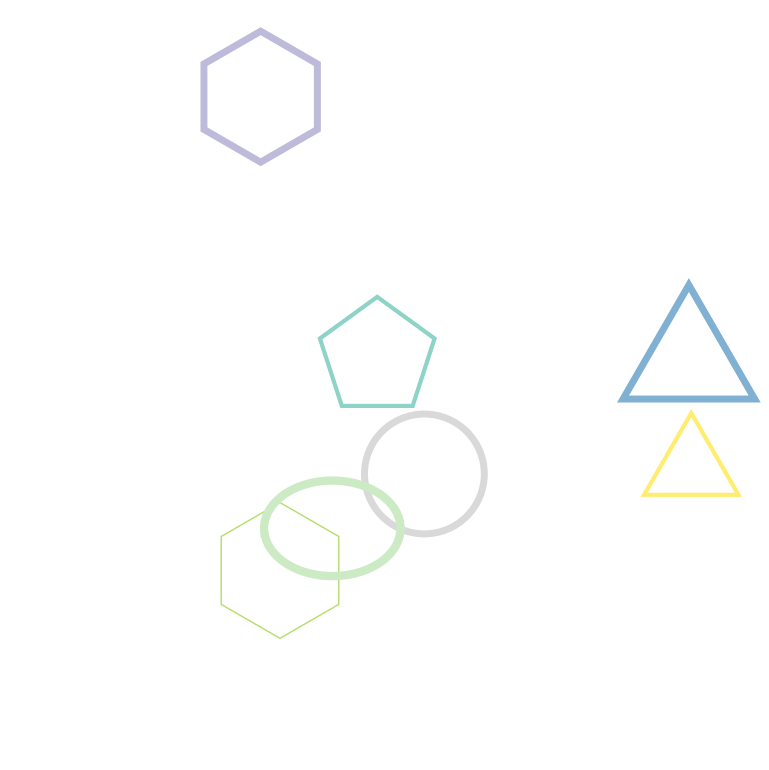[{"shape": "pentagon", "thickness": 1.5, "radius": 0.39, "center": [0.49, 0.536]}, {"shape": "hexagon", "thickness": 2.5, "radius": 0.43, "center": [0.339, 0.874]}, {"shape": "triangle", "thickness": 2.5, "radius": 0.49, "center": [0.895, 0.531]}, {"shape": "hexagon", "thickness": 0.5, "radius": 0.44, "center": [0.364, 0.259]}, {"shape": "circle", "thickness": 2.5, "radius": 0.39, "center": [0.551, 0.384]}, {"shape": "oval", "thickness": 3, "radius": 0.44, "center": [0.432, 0.314]}, {"shape": "triangle", "thickness": 1.5, "radius": 0.35, "center": [0.898, 0.393]}]